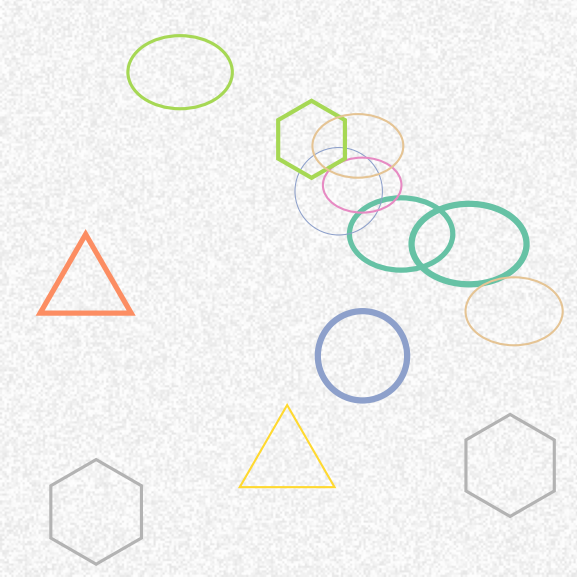[{"shape": "oval", "thickness": 2.5, "radius": 0.45, "center": [0.695, 0.594]}, {"shape": "oval", "thickness": 3, "radius": 0.5, "center": [0.812, 0.577]}, {"shape": "triangle", "thickness": 2.5, "radius": 0.46, "center": [0.148, 0.502]}, {"shape": "circle", "thickness": 0.5, "radius": 0.38, "center": [0.587, 0.668]}, {"shape": "circle", "thickness": 3, "radius": 0.39, "center": [0.628, 0.383]}, {"shape": "oval", "thickness": 1, "radius": 0.34, "center": [0.627, 0.679]}, {"shape": "oval", "thickness": 1.5, "radius": 0.45, "center": [0.312, 0.874]}, {"shape": "hexagon", "thickness": 2, "radius": 0.33, "center": [0.539, 0.758]}, {"shape": "triangle", "thickness": 1, "radius": 0.47, "center": [0.497, 0.203]}, {"shape": "oval", "thickness": 1, "radius": 0.42, "center": [0.89, 0.46]}, {"shape": "oval", "thickness": 1, "radius": 0.39, "center": [0.62, 0.746]}, {"shape": "hexagon", "thickness": 1.5, "radius": 0.44, "center": [0.883, 0.193]}, {"shape": "hexagon", "thickness": 1.5, "radius": 0.45, "center": [0.166, 0.113]}]